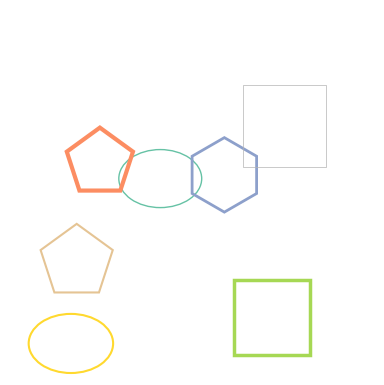[{"shape": "oval", "thickness": 1, "radius": 0.54, "center": [0.416, 0.536]}, {"shape": "pentagon", "thickness": 3, "radius": 0.45, "center": [0.259, 0.578]}, {"shape": "hexagon", "thickness": 2, "radius": 0.48, "center": [0.583, 0.546]}, {"shape": "square", "thickness": 2.5, "radius": 0.49, "center": [0.706, 0.175]}, {"shape": "oval", "thickness": 1.5, "radius": 0.55, "center": [0.184, 0.108]}, {"shape": "pentagon", "thickness": 1.5, "radius": 0.49, "center": [0.199, 0.32]}, {"shape": "square", "thickness": 0.5, "radius": 0.54, "center": [0.739, 0.673]}]